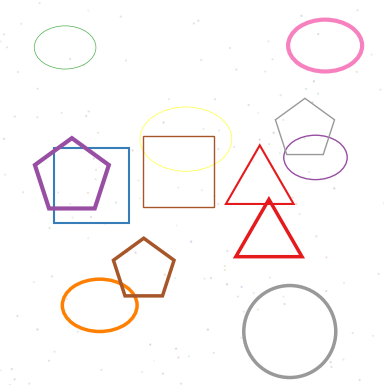[{"shape": "triangle", "thickness": 2.5, "radius": 0.5, "center": [0.698, 0.383]}, {"shape": "triangle", "thickness": 1.5, "radius": 0.51, "center": [0.675, 0.521]}, {"shape": "square", "thickness": 1.5, "radius": 0.49, "center": [0.239, 0.518]}, {"shape": "oval", "thickness": 0.5, "radius": 0.4, "center": [0.169, 0.877]}, {"shape": "pentagon", "thickness": 3, "radius": 0.51, "center": [0.187, 0.54]}, {"shape": "oval", "thickness": 1, "radius": 0.41, "center": [0.819, 0.591]}, {"shape": "oval", "thickness": 2.5, "radius": 0.49, "center": [0.259, 0.207]}, {"shape": "oval", "thickness": 0.5, "radius": 0.6, "center": [0.483, 0.639]}, {"shape": "square", "thickness": 1, "radius": 0.46, "center": [0.463, 0.554]}, {"shape": "pentagon", "thickness": 2.5, "radius": 0.41, "center": [0.373, 0.298]}, {"shape": "oval", "thickness": 3, "radius": 0.48, "center": [0.844, 0.882]}, {"shape": "circle", "thickness": 2.5, "radius": 0.6, "center": [0.753, 0.139]}, {"shape": "pentagon", "thickness": 1, "radius": 0.4, "center": [0.792, 0.664]}]